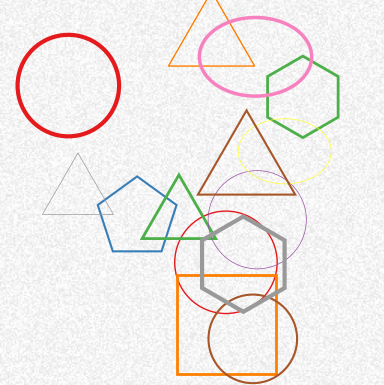[{"shape": "circle", "thickness": 3, "radius": 0.66, "center": [0.177, 0.778]}, {"shape": "circle", "thickness": 1, "radius": 0.67, "center": [0.587, 0.319]}, {"shape": "pentagon", "thickness": 1.5, "radius": 0.54, "center": [0.356, 0.434]}, {"shape": "triangle", "thickness": 2, "radius": 0.55, "center": [0.465, 0.435]}, {"shape": "hexagon", "thickness": 2, "radius": 0.53, "center": [0.787, 0.748]}, {"shape": "circle", "thickness": 0.5, "radius": 0.64, "center": [0.668, 0.429]}, {"shape": "triangle", "thickness": 1, "radius": 0.65, "center": [0.549, 0.893]}, {"shape": "square", "thickness": 2, "radius": 0.64, "center": [0.588, 0.157]}, {"shape": "oval", "thickness": 0.5, "radius": 0.6, "center": [0.74, 0.607]}, {"shape": "triangle", "thickness": 1.5, "radius": 0.73, "center": [0.64, 0.567]}, {"shape": "circle", "thickness": 1.5, "radius": 0.58, "center": [0.657, 0.12]}, {"shape": "oval", "thickness": 2.5, "radius": 0.73, "center": [0.664, 0.852]}, {"shape": "hexagon", "thickness": 3, "radius": 0.62, "center": [0.632, 0.314]}, {"shape": "triangle", "thickness": 0.5, "radius": 0.53, "center": [0.202, 0.496]}]